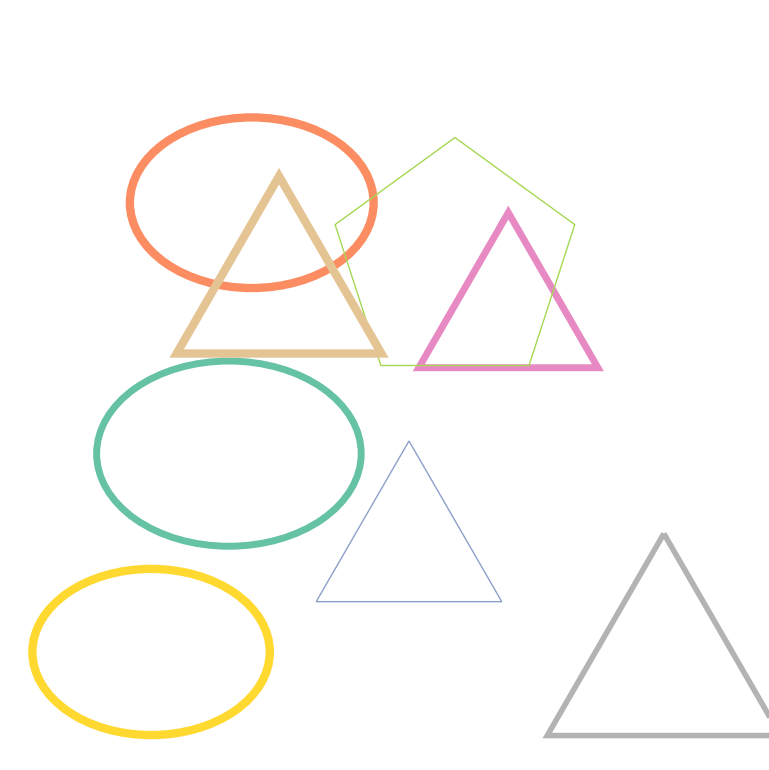[{"shape": "oval", "thickness": 2.5, "radius": 0.86, "center": [0.297, 0.411]}, {"shape": "oval", "thickness": 3, "radius": 0.79, "center": [0.327, 0.737]}, {"shape": "triangle", "thickness": 0.5, "radius": 0.7, "center": [0.531, 0.288]}, {"shape": "triangle", "thickness": 2.5, "radius": 0.67, "center": [0.66, 0.59]}, {"shape": "pentagon", "thickness": 0.5, "radius": 0.82, "center": [0.591, 0.658]}, {"shape": "oval", "thickness": 3, "radius": 0.77, "center": [0.196, 0.153]}, {"shape": "triangle", "thickness": 3, "radius": 0.77, "center": [0.362, 0.618]}, {"shape": "triangle", "thickness": 2, "radius": 0.87, "center": [0.862, 0.132]}]